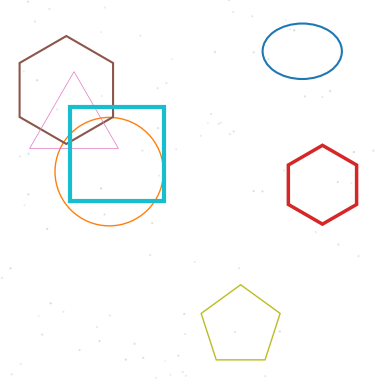[{"shape": "oval", "thickness": 1.5, "radius": 0.51, "center": [0.785, 0.867]}, {"shape": "circle", "thickness": 1, "radius": 0.7, "center": [0.284, 0.554]}, {"shape": "hexagon", "thickness": 2.5, "radius": 0.51, "center": [0.838, 0.52]}, {"shape": "hexagon", "thickness": 1.5, "radius": 0.7, "center": [0.172, 0.766]}, {"shape": "triangle", "thickness": 0.5, "radius": 0.67, "center": [0.192, 0.681]}, {"shape": "pentagon", "thickness": 1, "radius": 0.54, "center": [0.625, 0.153]}, {"shape": "square", "thickness": 3, "radius": 0.61, "center": [0.304, 0.6]}]